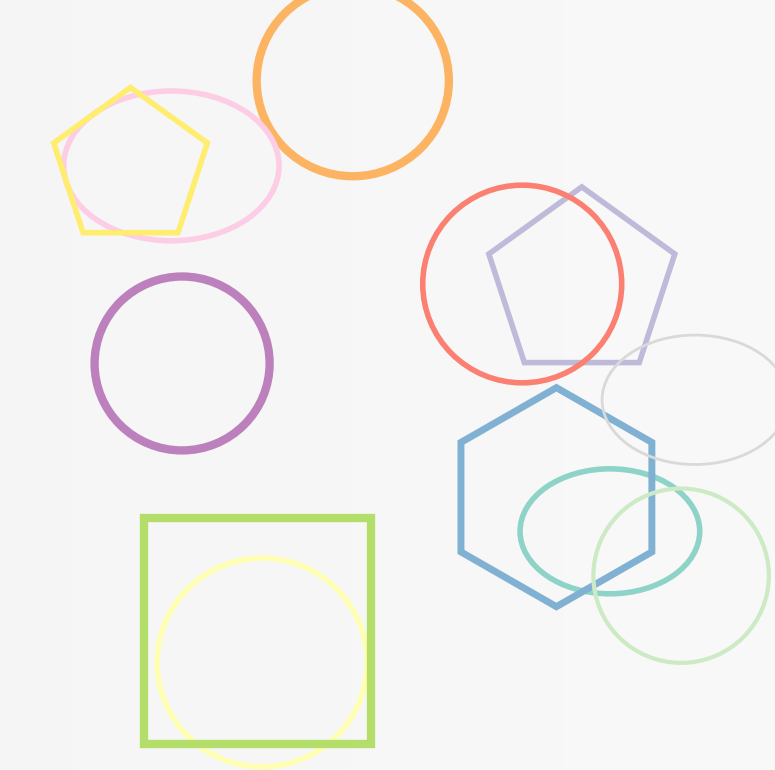[{"shape": "oval", "thickness": 2, "radius": 0.58, "center": [0.787, 0.31]}, {"shape": "circle", "thickness": 2, "radius": 0.68, "center": [0.338, 0.14]}, {"shape": "pentagon", "thickness": 2, "radius": 0.63, "center": [0.751, 0.631]}, {"shape": "circle", "thickness": 2, "radius": 0.64, "center": [0.674, 0.631]}, {"shape": "hexagon", "thickness": 2.5, "radius": 0.71, "center": [0.718, 0.354]}, {"shape": "circle", "thickness": 3, "radius": 0.62, "center": [0.455, 0.895]}, {"shape": "square", "thickness": 3, "radius": 0.73, "center": [0.333, 0.18]}, {"shape": "oval", "thickness": 2, "radius": 0.69, "center": [0.221, 0.785]}, {"shape": "oval", "thickness": 1, "radius": 0.6, "center": [0.897, 0.481]}, {"shape": "circle", "thickness": 3, "radius": 0.56, "center": [0.235, 0.528]}, {"shape": "circle", "thickness": 1.5, "radius": 0.57, "center": [0.879, 0.252]}, {"shape": "pentagon", "thickness": 2, "radius": 0.52, "center": [0.168, 0.782]}]